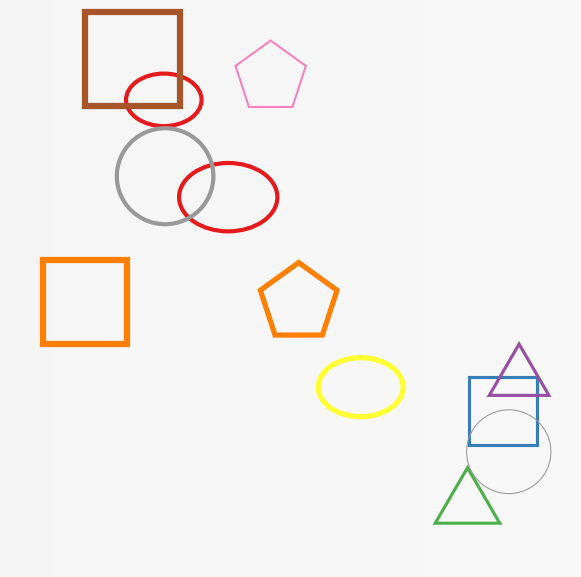[{"shape": "oval", "thickness": 2, "radius": 0.32, "center": [0.282, 0.826]}, {"shape": "oval", "thickness": 2, "radius": 0.42, "center": [0.393, 0.658]}, {"shape": "square", "thickness": 1.5, "radius": 0.29, "center": [0.866, 0.287]}, {"shape": "triangle", "thickness": 1.5, "radius": 0.32, "center": [0.804, 0.125]}, {"shape": "triangle", "thickness": 1.5, "radius": 0.3, "center": [0.893, 0.344]}, {"shape": "square", "thickness": 3, "radius": 0.36, "center": [0.147, 0.476]}, {"shape": "pentagon", "thickness": 2.5, "radius": 0.35, "center": [0.514, 0.475]}, {"shape": "oval", "thickness": 2.5, "radius": 0.36, "center": [0.621, 0.329]}, {"shape": "square", "thickness": 3, "radius": 0.41, "center": [0.228, 0.896]}, {"shape": "pentagon", "thickness": 1, "radius": 0.32, "center": [0.466, 0.865]}, {"shape": "circle", "thickness": 0.5, "radius": 0.36, "center": [0.875, 0.217]}, {"shape": "circle", "thickness": 2, "radius": 0.42, "center": [0.284, 0.694]}]